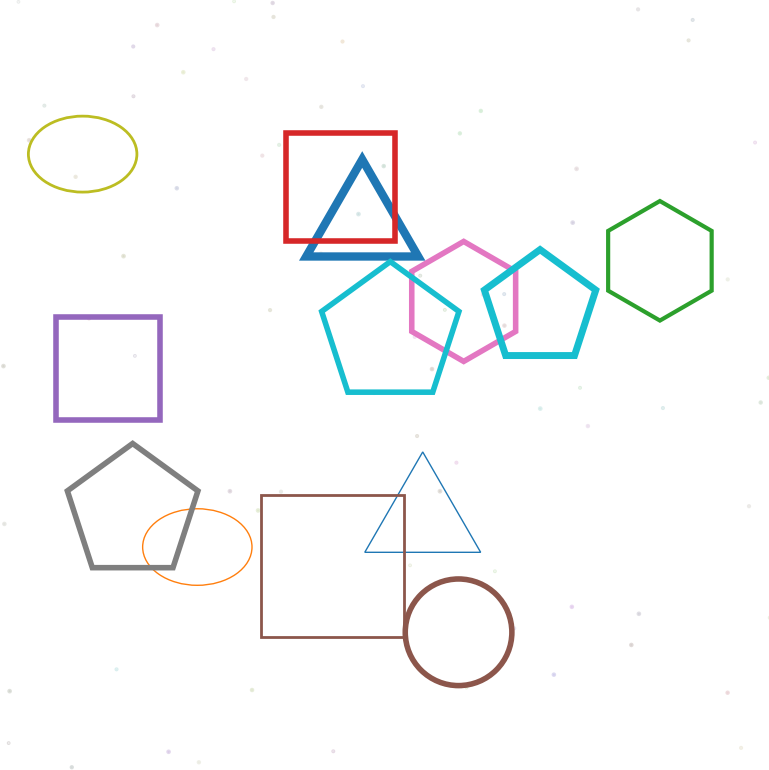[{"shape": "triangle", "thickness": 0.5, "radius": 0.43, "center": [0.549, 0.326]}, {"shape": "triangle", "thickness": 3, "radius": 0.42, "center": [0.47, 0.709]}, {"shape": "oval", "thickness": 0.5, "radius": 0.36, "center": [0.256, 0.29]}, {"shape": "hexagon", "thickness": 1.5, "radius": 0.39, "center": [0.857, 0.661]}, {"shape": "square", "thickness": 2, "radius": 0.35, "center": [0.442, 0.757]}, {"shape": "square", "thickness": 2, "radius": 0.34, "center": [0.14, 0.521]}, {"shape": "circle", "thickness": 2, "radius": 0.35, "center": [0.596, 0.179]}, {"shape": "square", "thickness": 1, "radius": 0.46, "center": [0.432, 0.265]}, {"shape": "hexagon", "thickness": 2, "radius": 0.39, "center": [0.602, 0.609]}, {"shape": "pentagon", "thickness": 2, "radius": 0.45, "center": [0.172, 0.335]}, {"shape": "oval", "thickness": 1, "radius": 0.35, "center": [0.107, 0.8]}, {"shape": "pentagon", "thickness": 2, "radius": 0.47, "center": [0.507, 0.567]}, {"shape": "pentagon", "thickness": 2.5, "radius": 0.38, "center": [0.701, 0.6]}]